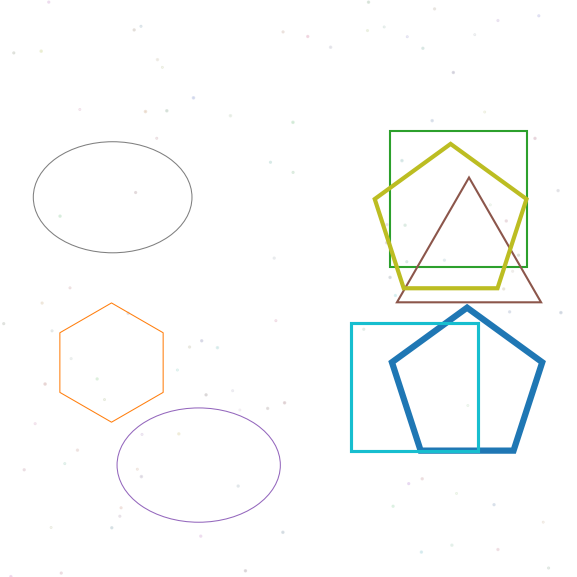[{"shape": "pentagon", "thickness": 3, "radius": 0.68, "center": [0.809, 0.33]}, {"shape": "hexagon", "thickness": 0.5, "radius": 0.52, "center": [0.193, 0.371]}, {"shape": "square", "thickness": 1, "radius": 0.59, "center": [0.793, 0.655]}, {"shape": "oval", "thickness": 0.5, "radius": 0.71, "center": [0.344, 0.194]}, {"shape": "triangle", "thickness": 1, "radius": 0.72, "center": [0.812, 0.548]}, {"shape": "oval", "thickness": 0.5, "radius": 0.69, "center": [0.195, 0.658]}, {"shape": "pentagon", "thickness": 2, "radius": 0.69, "center": [0.78, 0.612]}, {"shape": "square", "thickness": 1.5, "radius": 0.55, "center": [0.718, 0.329]}]